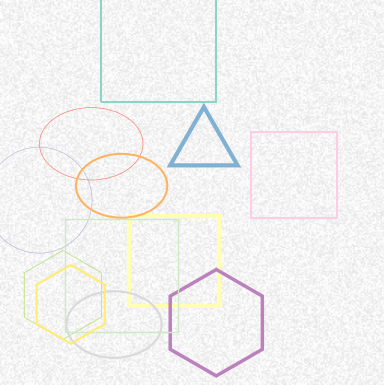[{"shape": "square", "thickness": 1.5, "radius": 0.75, "center": [0.412, 0.884]}, {"shape": "square", "thickness": 3, "radius": 0.59, "center": [0.452, 0.323]}, {"shape": "circle", "thickness": 0.5, "radius": 0.69, "center": [0.102, 0.48]}, {"shape": "oval", "thickness": 0.5, "radius": 0.67, "center": [0.237, 0.627]}, {"shape": "triangle", "thickness": 3, "radius": 0.51, "center": [0.53, 0.621]}, {"shape": "oval", "thickness": 1.5, "radius": 0.59, "center": [0.316, 0.517]}, {"shape": "hexagon", "thickness": 0.5, "radius": 0.58, "center": [0.163, 0.234]}, {"shape": "square", "thickness": 1.5, "radius": 0.56, "center": [0.763, 0.547]}, {"shape": "oval", "thickness": 1.5, "radius": 0.62, "center": [0.296, 0.157]}, {"shape": "hexagon", "thickness": 2.5, "radius": 0.69, "center": [0.562, 0.162]}, {"shape": "square", "thickness": 1, "radius": 0.73, "center": [0.316, 0.284]}, {"shape": "hexagon", "thickness": 1.5, "radius": 0.51, "center": [0.184, 0.21]}]